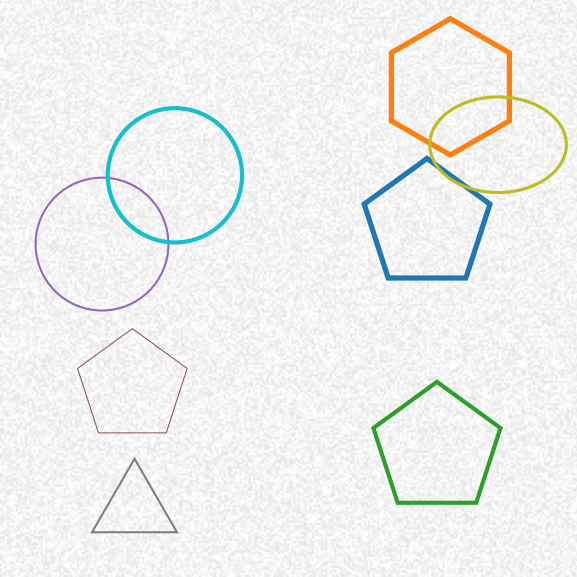[{"shape": "pentagon", "thickness": 2.5, "radius": 0.57, "center": [0.74, 0.61]}, {"shape": "hexagon", "thickness": 2.5, "radius": 0.59, "center": [0.78, 0.849]}, {"shape": "pentagon", "thickness": 2, "radius": 0.58, "center": [0.757, 0.222]}, {"shape": "circle", "thickness": 1, "radius": 0.58, "center": [0.177, 0.576]}, {"shape": "pentagon", "thickness": 0.5, "radius": 0.5, "center": [0.229, 0.33]}, {"shape": "triangle", "thickness": 1, "radius": 0.42, "center": [0.233, 0.12]}, {"shape": "oval", "thickness": 1.5, "radius": 0.59, "center": [0.862, 0.749]}, {"shape": "circle", "thickness": 2, "radius": 0.58, "center": [0.303, 0.696]}]